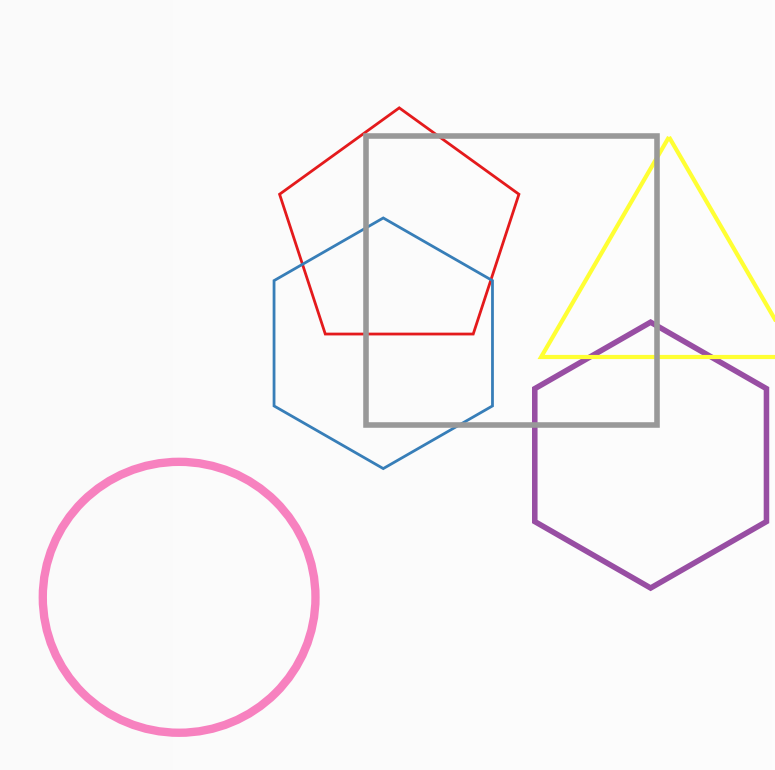[{"shape": "pentagon", "thickness": 1, "radius": 0.81, "center": [0.515, 0.698]}, {"shape": "hexagon", "thickness": 1, "radius": 0.81, "center": [0.495, 0.554]}, {"shape": "hexagon", "thickness": 2, "radius": 0.86, "center": [0.84, 0.409]}, {"shape": "triangle", "thickness": 1.5, "radius": 0.95, "center": [0.863, 0.632]}, {"shape": "circle", "thickness": 3, "radius": 0.88, "center": [0.231, 0.224]}, {"shape": "square", "thickness": 2, "radius": 0.94, "center": [0.66, 0.635]}]